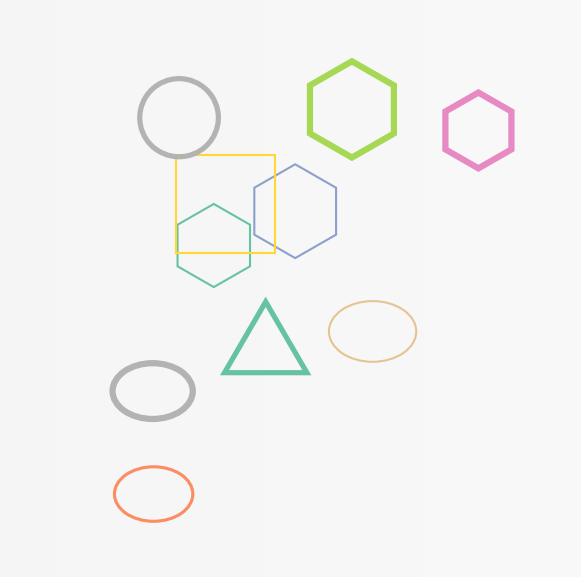[{"shape": "triangle", "thickness": 2.5, "radius": 0.41, "center": [0.457, 0.395]}, {"shape": "hexagon", "thickness": 1, "radius": 0.36, "center": [0.368, 0.574]}, {"shape": "oval", "thickness": 1.5, "radius": 0.34, "center": [0.264, 0.144]}, {"shape": "hexagon", "thickness": 1, "radius": 0.41, "center": [0.508, 0.633]}, {"shape": "hexagon", "thickness": 3, "radius": 0.33, "center": [0.823, 0.773]}, {"shape": "hexagon", "thickness": 3, "radius": 0.42, "center": [0.605, 0.81]}, {"shape": "square", "thickness": 1, "radius": 0.43, "center": [0.387, 0.645]}, {"shape": "oval", "thickness": 1, "radius": 0.38, "center": [0.641, 0.425]}, {"shape": "circle", "thickness": 2.5, "radius": 0.34, "center": [0.308, 0.795]}, {"shape": "oval", "thickness": 3, "radius": 0.34, "center": [0.263, 0.322]}]